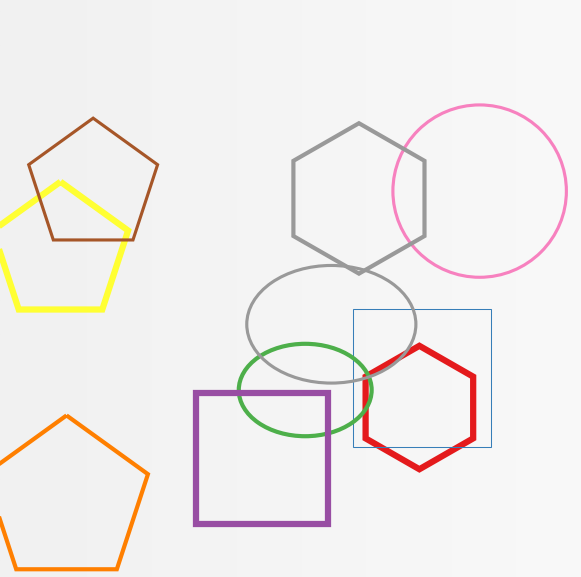[{"shape": "hexagon", "thickness": 3, "radius": 0.53, "center": [0.722, 0.293]}, {"shape": "square", "thickness": 0.5, "radius": 0.59, "center": [0.726, 0.345]}, {"shape": "oval", "thickness": 2, "radius": 0.57, "center": [0.525, 0.324]}, {"shape": "square", "thickness": 3, "radius": 0.57, "center": [0.451, 0.205]}, {"shape": "pentagon", "thickness": 2, "radius": 0.74, "center": [0.114, 0.133]}, {"shape": "pentagon", "thickness": 3, "radius": 0.61, "center": [0.104, 0.562]}, {"shape": "pentagon", "thickness": 1.5, "radius": 0.58, "center": [0.16, 0.678]}, {"shape": "circle", "thickness": 1.5, "radius": 0.75, "center": [0.825, 0.668]}, {"shape": "oval", "thickness": 1.5, "radius": 0.73, "center": [0.57, 0.438]}, {"shape": "hexagon", "thickness": 2, "radius": 0.65, "center": [0.618, 0.656]}]